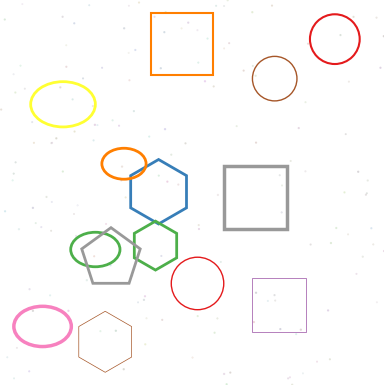[{"shape": "circle", "thickness": 1, "radius": 0.34, "center": [0.513, 0.264]}, {"shape": "circle", "thickness": 1.5, "radius": 0.32, "center": [0.87, 0.898]}, {"shape": "hexagon", "thickness": 2, "radius": 0.42, "center": [0.412, 0.502]}, {"shape": "oval", "thickness": 2, "radius": 0.32, "center": [0.248, 0.352]}, {"shape": "hexagon", "thickness": 2, "radius": 0.32, "center": [0.404, 0.362]}, {"shape": "square", "thickness": 0.5, "radius": 0.35, "center": [0.725, 0.208]}, {"shape": "square", "thickness": 1.5, "radius": 0.4, "center": [0.472, 0.886]}, {"shape": "oval", "thickness": 2, "radius": 0.29, "center": [0.322, 0.575]}, {"shape": "oval", "thickness": 2, "radius": 0.42, "center": [0.164, 0.729]}, {"shape": "circle", "thickness": 1, "radius": 0.29, "center": [0.714, 0.796]}, {"shape": "hexagon", "thickness": 0.5, "radius": 0.4, "center": [0.273, 0.112]}, {"shape": "oval", "thickness": 2.5, "radius": 0.37, "center": [0.111, 0.152]}, {"shape": "square", "thickness": 2.5, "radius": 0.41, "center": [0.664, 0.486]}, {"shape": "pentagon", "thickness": 2, "radius": 0.4, "center": [0.288, 0.329]}]